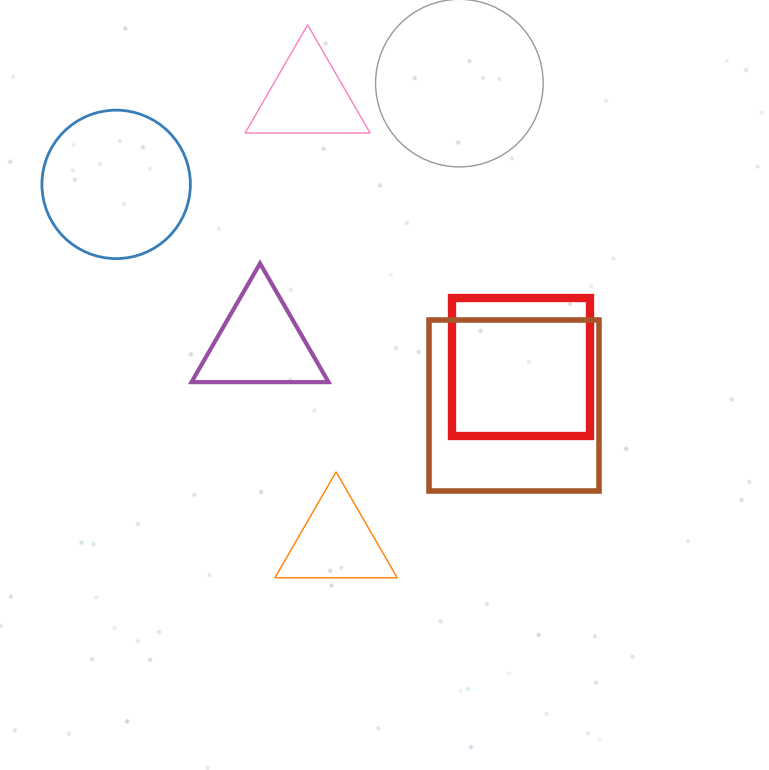[{"shape": "square", "thickness": 3, "radius": 0.45, "center": [0.677, 0.524]}, {"shape": "circle", "thickness": 1, "radius": 0.48, "center": [0.151, 0.761]}, {"shape": "triangle", "thickness": 1.5, "radius": 0.51, "center": [0.338, 0.555]}, {"shape": "triangle", "thickness": 0.5, "radius": 0.46, "center": [0.436, 0.295]}, {"shape": "square", "thickness": 2, "radius": 0.55, "center": [0.667, 0.473]}, {"shape": "triangle", "thickness": 0.5, "radius": 0.47, "center": [0.399, 0.874]}, {"shape": "circle", "thickness": 0.5, "radius": 0.54, "center": [0.597, 0.892]}]